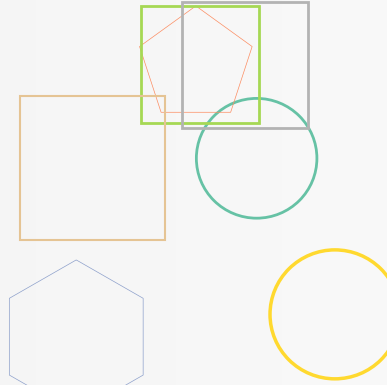[{"shape": "circle", "thickness": 2, "radius": 0.78, "center": [0.662, 0.589]}, {"shape": "pentagon", "thickness": 0.5, "radius": 0.76, "center": [0.505, 0.832]}, {"shape": "hexagon", "thickness": 0.5, "radius": 1.0, "center": [0.197, 0.126]}, {"shape": "square", "thickness": 2, "radius": 0.76, "center": [0.516, 0.832]}, {"shape": "circle", "thickness": 2.5, "radius": 0.84, "center": [0.864, 0.183]}, {"shape": "square", "thickness": 1.5, "radius": 0.94, "center": [0.238, 0.564]}, {"shape": "square", "thickness": 2, "radius": 0.82, "center": [0.633, 0.831]}]